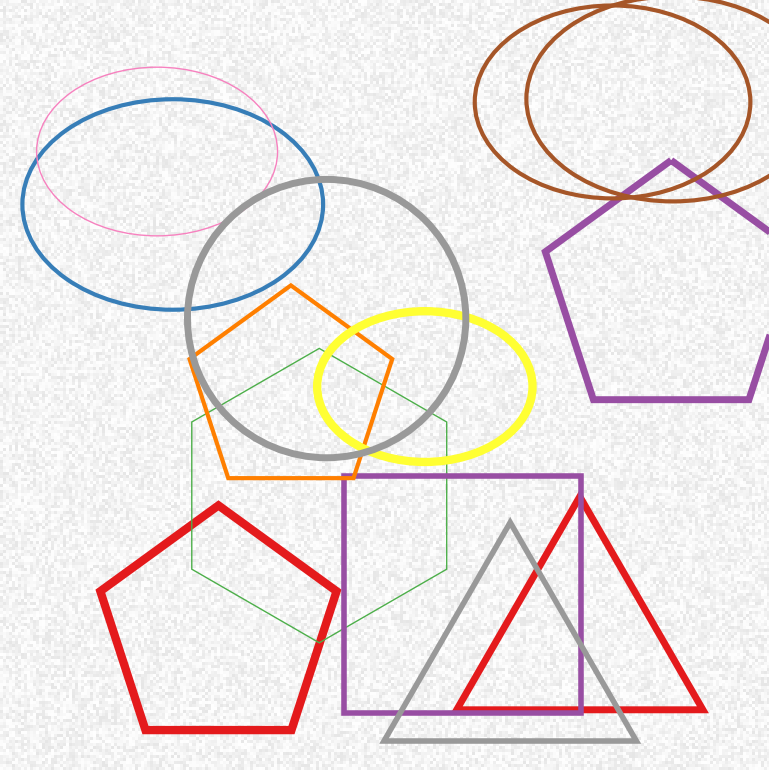[{"shape": "triangle", "thickness": 2.5, "radius": 0.92, "center": [0.753, 0.17]}, {"shape": "pentagon", "thickness": 3, "radius": 0.81, "center": [0.284, 0.182]}, {"shape": "oval", "thickness": 1.5, "radius": 0.98, "center": [0.224, 0.734]}, {"shape": "hexagon", "thickness": 0.5, "radius": 0.96, "center": [0.415, 0.356]}, {"shape": "square", "thickness": 2, "radius": 0.77, "center": [0.601, 0.228]}, {"shape": "pentagon", "thickness": 2.5, "radius": 0.86, "center": [0.872, 0.62]}, {"shape": "pentagon", "thickness": 1.5, "radius": 0.69, "center": [0.378, 0.491]}, {"shape": "oval", "thickness": 3, "radius": 0.7, "center": [0.552, 0.498]}, {"shape": "oval", "thickness": 1.5, "radius": 0.89, "center": [0.796, 0.868]}, {"shape": "oval", "thickness": 1.5, "radius": 0.95, "center": [0.874, 0.871]}, {"shape": "oval", "thickness": 0.5, "radius": 0.78, "center": [0.204, 0.803]}, {"shape": "triangle", "thickness": 2, "radius": 0.95, "center": [0.663, 0.132]}, {"shape": "circle", "thickness": 2.5, "radius": 0.9, "center": [0.424, 0.586]}]